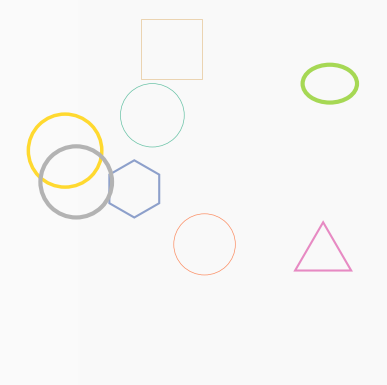[{"shape": "circle", "thickness": 0.5, "radius": 0.41, "center": [0.393, 0.701]}, {"shape": "circle", "thickness": 0.5, "radius": 0.4, "center": [0.528, 0.365]}, {"shape": "hexagon", "thickness": 1.5, "radius": 0.37, "center": [0.347, 0.509]}, {"shape": "triangle", "thickness": 1.5, "radius": 0.42, "center": [0.834, 0.339]}, {"shape": "oval", "thickness": 3, "radius": 0.35, "center": [0.851, 0.783]}, {"shape": "circle", "thickness": 2.5, "radius": 0.47, "center": [0.168, 0.609]}, {"shape": "square", "thickness": 0.5, "radius": 0.39, "center": [0.443, 0.873]}, {"shape": "circle", "thickness": 3, "radius": 0.46, "center": [0.197, 0.528]}]